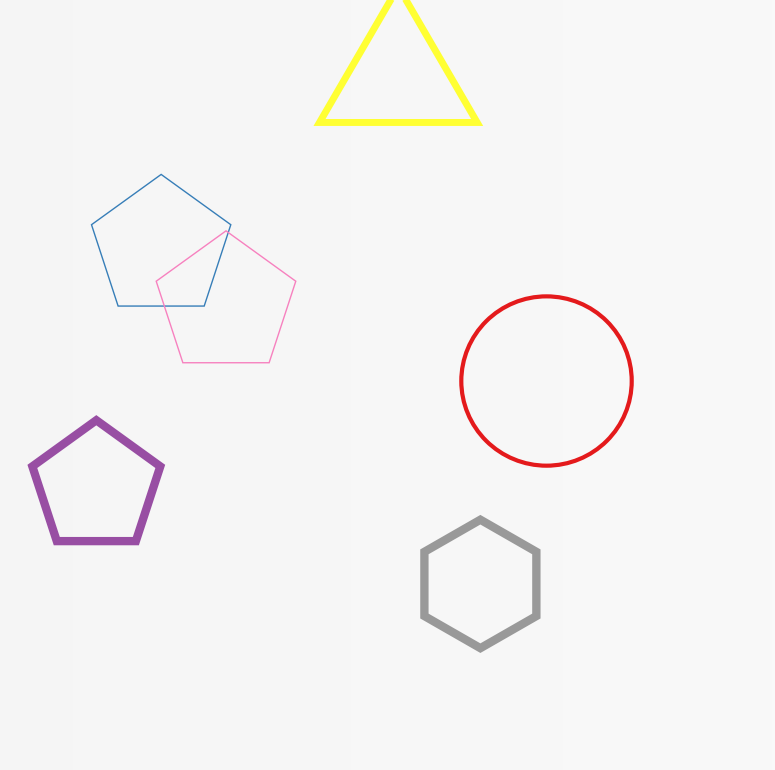[{"shape": "circle", "thickness": 1.5, "radius": 0.55, "center": [0.705, 0.505]}, {"shape": "pentagon", "thickness": 0.5, "radius": 0.47, "center": [0.208, 0.679]}, {"shape": "pentagon", "thickness": 3, "radius": 0.43, "center": [0.124, 0.367]}, {"shape": "triangle", "thickness": 2.5, "radius": 0.59, "center": [0.514, 0.9]}, {"shape": "pentagon", "thickness": 0.5, "radius": 0.47, "center": [0.292, 0.606]}, {"shape": "hexagon", "thickness": 3, "radius": 0.42, "center": [0.62, 0.242]}]